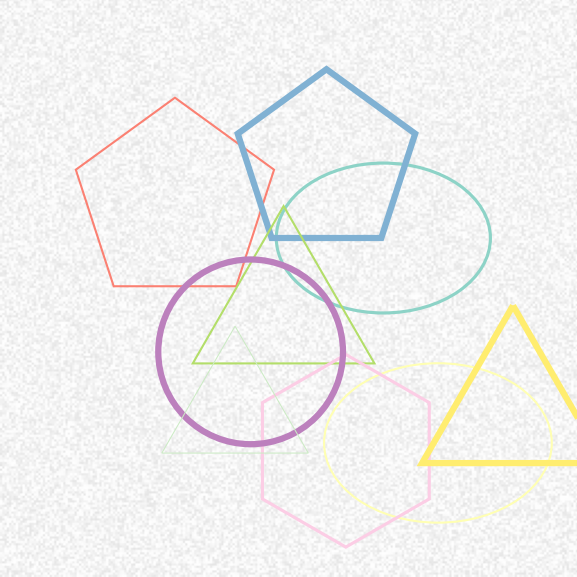[{"shape": "oval", "thickness": 1.5, "radius": 0.93, "center": [0.664, 0.587]}, {"shape": "oval", "thickness": 1, "radius": 0.99, "center": [0.758, 0.232]}, {"shape": "pentagon", "thickness": 1, "radius": 0.9, "center": [0.303, 0.649]}, {"shape": "pentagon", "thickness": 3, "radius": 0.81, "center": [0.565, 0.718]}, {"shape": "triangle", "thickness": 1, "radius": 0.91, "center": [0.491, 0.461]}, {"shape": "hexagon", "thickness": 1.5, "radius": 0.83, "center": [0.599, 0.219]}, {"shape": "circle", "thickness": 3, "radius": 0.8, "center": [0.434, 0.39]}, {"shape": "triangle", "thickness": 0.5, "radius": 0.73, "center": [0.407, 0.288]}, {"shape": "triangle", "thickness": 3, "radius": 0.91, "center": [0.888, 0.288]}]